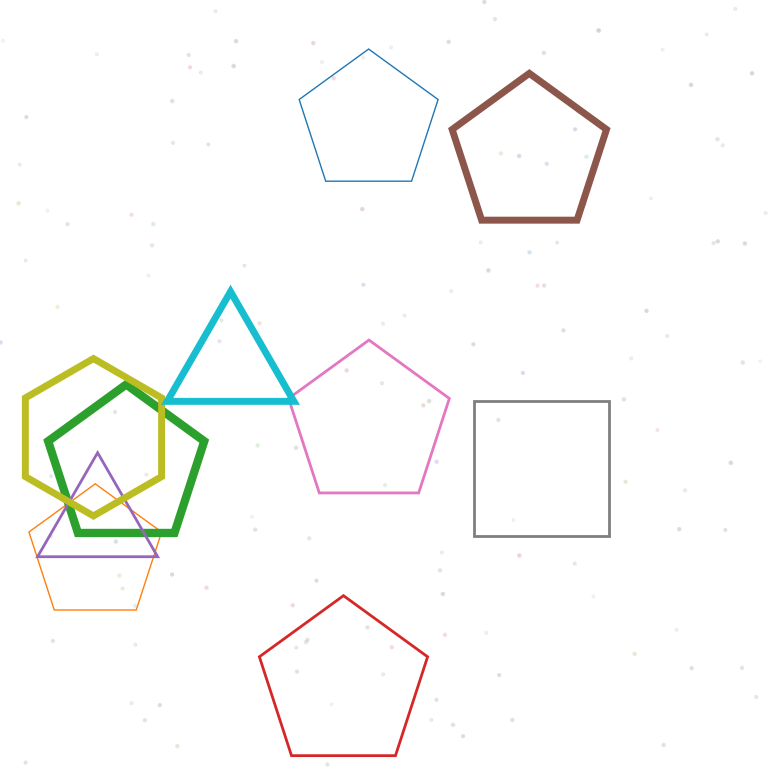[{"shape": "pentagon", "thickness": 0.5, "radius": 0.47, "center": [0.479, 0.841]}, {"shape": "pentagon", "thickness": 0.5, "radius": 0.45, "center": [0.124, 0.281]}, {"shape": "pentagon", "thickness": 3, "radius": 0.53, "center": [0.164, 0.394]}, {"shape": "pentagon", "thickness": 1, "radius": 0.57, "center": [0.446, 0.112]}, {"shape": "triangle", "thickness": 1, "radius": 0.45, "center": [0.127, 0.322]}, {"shape": "pentagon", "thickness": 2.5, "radius": 0.53, "center": [0.687, 0.799]}, {"shape": "pentagon", "thickness": 1, "radius": 0.55, "center": [0.479, 0.449]}, {"shape": "square", "thickness": 1, "radius": 0.44, "center": [0.703, 0.392]}, {"shape": "hexagon", "thickness": 2.5, "radius": 0.51, "center": [0.121, 0.432]}, {"shape": "triangle", "thickness": 2.5, "radius": 0.48, "center": [0.299, 0.526]}]